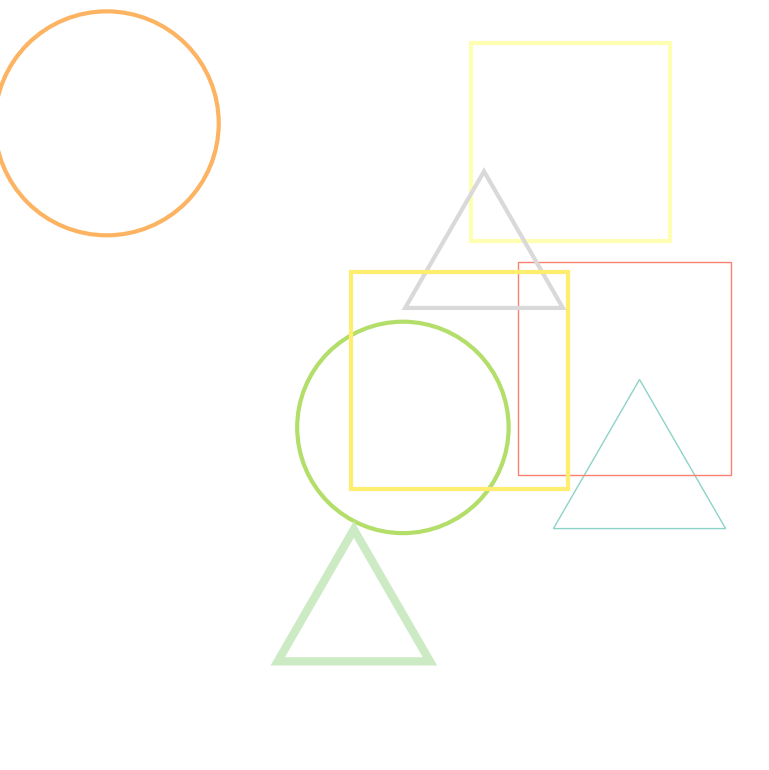[{"shape": "triangle", "thickness": 0.5, "radius": 0.65, "center": [0.831, 0.378]}, {"shape": "square", "thickness": 1.5, "radius": 0.64, "center": [0.741, 0.815]}, {"shape": "square", "thickness": 0.5, "radius": 0.69, "center": [0.811, 0.521]}, {"shape": "circle", "thickness": 1.5, "radius": 0.73, "center": [0.139, 0.84]}, {"shape": "circle", "thickness": 1.5, "radius": 0.69, "center": [0.523, 0.445]}, {"shape": "triangle", "thickness": 1.5, "radius": 0.59, "center": [0.629, 0.659]}, {"shape": "triangle", "thickness": 3, "radius": 0.57, "center": [0.46, 0.198]}, {"shape": "square", "thickness": 1.5, "radius": 0.7, "center": [0.597, 0.506]}]